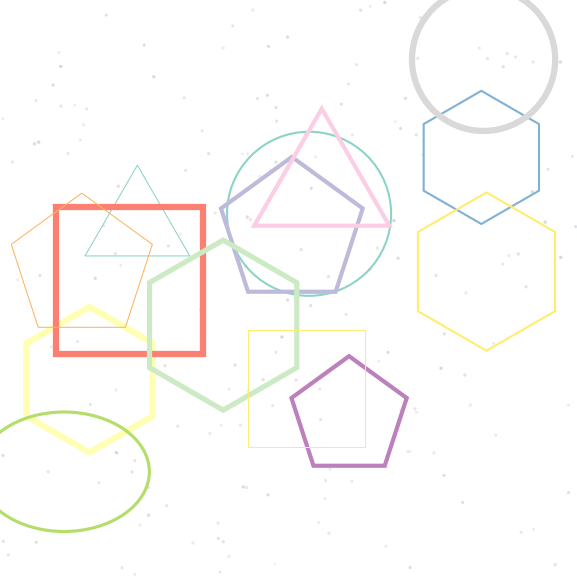[{"shape": "circle", "thickness": 1, "radius": 0.71, "center": [0.535, 0.629]}, {"shape": "triangle", "thickness": 0.5, "radius": 0.52, "center": [0.238, 0.608]}, {"shape": "hexagon", "thickness": 3, "radius": 0.63, "center": [0.155, 0.342]}, {"shape": "pentagon", "thickness": 2, "radius": 0.65, "center": [0.505, 0.598]}, {"shape": "square", "thickness": 3, "radius": 0.64, "center": [0.224, 0.513]}, {"shape": "hexagon", "thickness": 1, "radius": 0.58, "center": [0.833, 0.727]}, {"shape": "pentagon", "thickness": 0.5, "radius": 0.64, "center": [0.142, 0.536]}, {"shape": "oval", "thickness": 1.5, "radius": 0.74, "center": [0.111, 0.182]}, {"shape": "triangle", "thickness": 2, "radius": 0.68, "center": [0.557, 0.676]}, {"shape": "circle", "thickness": 3, "radius": 0.62, "center": [0.837, 0.896]}, {"shape": "pentagon", "thickness": 2, "radius": 0.52, "center": [0.604, 0.278]}, {"shape": "hexagon", "thickness": 2.5, "radius": 0.74, "center": [0.386, 0.436]}, {"shape": "square", "thickness": 0.5, "radius": 0.51, "center": [0.53, 0.326]}, {"shape": "hexagon", "thickness": 1, "radius": 0.69, "center": [0.842, 0.529]}]